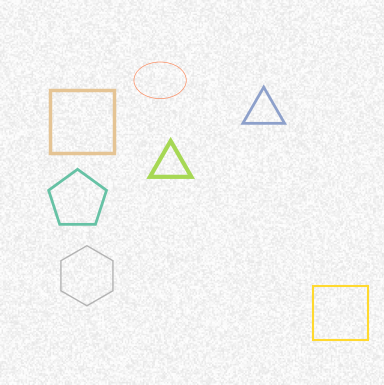[{"shape": "pentagon", "thickness": 2, "radius": 0.4, "center": [0.201, 0.481]}, {"shape": "oval", "thickness": 0.5, "radius": 0.34, "center": [0.416, 0.791]}, {"shape": "triangle", "thickness": 2, "radius": 0.31, "center": [0.685, 0.711]}, {"shape": "triangle", "thickness": 3, "radius": 0.31, "center": [0.443, 0.572]}, {"shape": "square", "thickness": 1.5, "radius": 0.36, "center": [0.884, 0.187]}, {"shape": "square", "thickness": 2.5, "radius": 0.41, "center": [0.213, 0.685]}, {"shape": "hexagon", "thickness": 1, "radius": 0.39, "center": [0.226, 0.284]}]